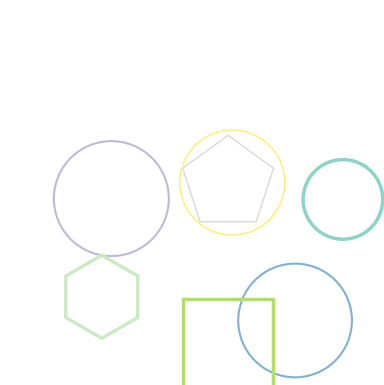[{"shape": "circle", "thickness": 2.5, "radius": 0.52, "center": [0.891, 0.482]}, {"shape": "circle", "thickness": 1.5, "radius": 0.75, "center": [0.289, 0.484]}, {"shape": "circle", "thickness": 1.5, "radius": 0.74, "center": [0.766, 0.168]}, {"shape": "square", "thickness": 2.5, "radius": 0.59, "center": [0.592, 0.105]}, {"shape": "pentagon", "thickness": 1, "radius": 0.62, "center": [0.593, 0.524]}, {"shape": "hexagon", "thickness": 2.5, "radius": 0.54, "center": [0.264, 0.229]}, {"shape": "circle", "thickness": 1, "radius": 0.68, "center": [0.603, 0.526]}]